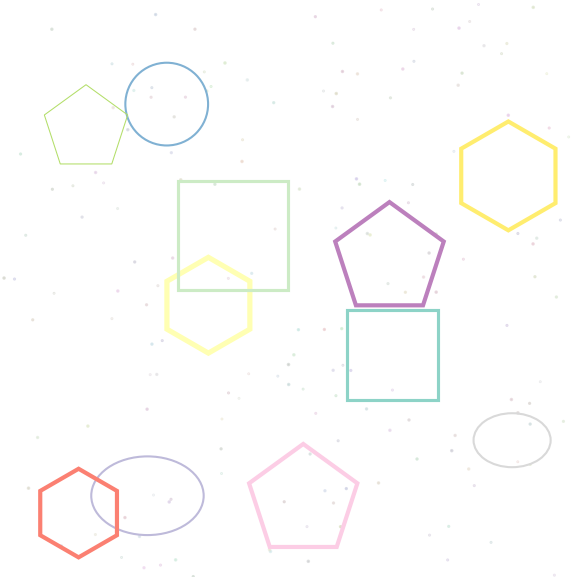[{"shape": "square", "thickness": 1.5, "radius": 0.39, "center": [0.68, 0.385]}, {"shape": "hexagon", "thickness": 2.5, "radius": 0.41, "center": [0.361, 0.471]}, {"shape": "oval", "thickness": 1, "radius": 0.49, "center": [0.255, 0.141]}, {"shape": "hexagon", "thickness": 2, "radius": 0.38, "center": [0.136, 0.111]}, {"shape": "circle", "thickness": 1, "radius": 0.36, "center": [0.289, 0.819]}, {"shape": "pentagon", "thickness": 0.5, "radius": 0.38, "center": [0.149, 0.777]}, {"shape": "pentagon", "thickness": 2, "radius": 0.49, "center": [0.525, 0.132]}, {"shape": "oval", "thickness": 1, "radius": 0.33, "center": [0.887, 0.237]}, {"shape": "pentagon", "thickness": 2, "radius": 0.49, "center": [0.674, 0.55]}, {"shape": "square", "thickness": 1.5, "radius": 0.47, "center": [0.403, 0.592]}, {"shape": "hexagon", "thickness": 2, "radius": 0.47, "center": [0.88, 0.695]}]